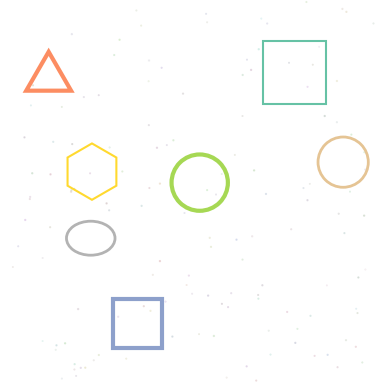[{"shape": "square", "thickness": 1.5, "radius": 0.41, "center": [0.765, 0.812]}, {"shape": "triangle", "thickness": 3, "radius": 0.34, "center": [0.126, 0.798]}, {"shape": "square", "thickness": 3, "radius": 0.32, "center": [0.357, 0.159]}, {"shape": "circle", "thickness": 3, "radius": 0.37, "center": [0.519, 0.526]}, {"shape": "hexagon", "thickness": 1.5, "radius": 0.37, "center": [0.239, 0.554]}, {"shape": "circle", "thickness": 2, "radius": 0.33, "center": [0.891, 0.579]}, {"shape": "oval", "thickness": 2, "radius": 0.32, "center": [0.236, 0.381]}]